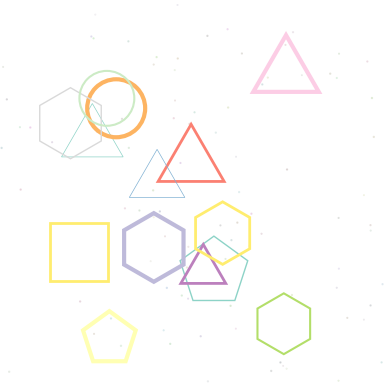[{"shape": "pentagon", "thickness": 1, "radius": 0.46, "center": [0.556, 0.294]}, {"shape": "triangle", "thickness": 0.5, "radius": 0.46, "center": [0.24, 0.639]}, {"shape": "pentagon", "thickness": 3, "radius": 0.36, "center": [0.284, 0.12]}, {"shape": "hexagon", "thickness": 3, "radius": 0.45, "center": [0.4, 0.357]}, {"shape": "triangle", "thickness": 2, "radius": 0.49, "center": [0.496, 0.578]}, {"shape": "triangle", "thickness": 0.5, "radius": 0.42, "center": [0.408, 0.529]}, {"shape": "circle", "thickness": 3, "radius": 0.38, "center": [0.302, 0.719]}, {"shape": "hexagon", "thickness": 1.5, "radius": 0.39, "center": [0.737, 0.159]}, {"shape": "triangle", "thickness": 3, "radius": 0.49, "center": [0.743, 0.81]}, {"shape": "hexagon", "thickness": 1, "radius": 0.46, "center": [0.183, 0.68]}, {"shape": "triangle", "thickness": 2, "radius": 0.34, "center": [0.528, 0.298]}, {"shape": "circle", "thickness": 1.5, "radius": 0.36, "center": [0.278, 0.745]}, {"shape": "square", "thickness": 2, "radius": 0.38, "center": [0.204, 0.346]}, {"shape": "hexagon", "thickness": 2, "radius": 0.41, "center": [0.578, 0.395]}]